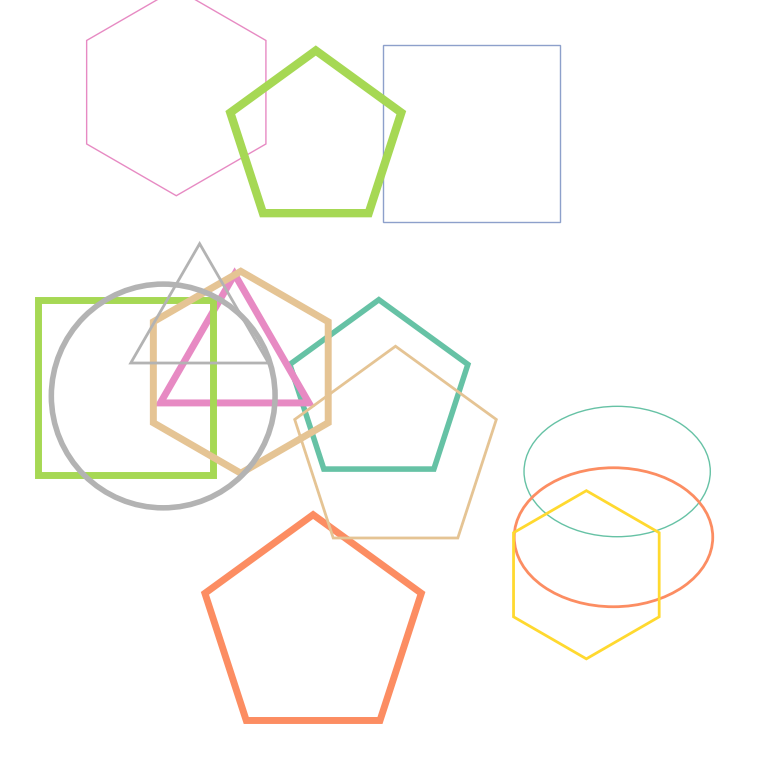[{"shape": "oval", "thickness": 0.5, "radius": 0.6, "center": [0.802, 0.388]}, {"shape": "pentagon", "thickness": 2, "radius": 0.61, "center": [0.492, 0.489]}, {"shape": "pentagon", "thickness": 2.5, "radius": 0.74, "center": [0.407, 0.184]}, {"shape": "oval", "thickness": 1, "radius": 0.64, "center": [0.797, 0.302]}, {"shape": "square", "thickness": 0.5, "radius": 0.57, "center": [0.612, 0.826]}, {"shape": "hexagon", "thickness": 0.5, "radius": 0.67, "center": [0.229, 0.88]}, {"shape": "triangle", "thickness": 2.5, "radius": 0.56, "center": [0.305, 0.532]}, {"shape": "pentagon", "thickness": 3, "radius": 0.58, "center": [0.41, 0.818]}, {"shape": "square", "thickness": 2.5, "radius": 0.57, "center": [0.163, 0.497]}, {"shape": "hexagon", "thickness": 1, "radius": 0.55, "center": [0.762, 0.254]}, {"shape": "hexagon", "thickness": 2.5, "radius": 0.66, "center": [0.313, 0.517]}, {"shape": "pentagon", "thickness": 1, "radius": 0.69, "center": [0.514, 0.413]}, {"shape": "triangle", "thickness": 1, "radius": 0.52, "center": [0.259, 0.58]}, {"shape": "circle", "thickness": 2, "radius": 0.73, "center": [0.212, 0.486]}]